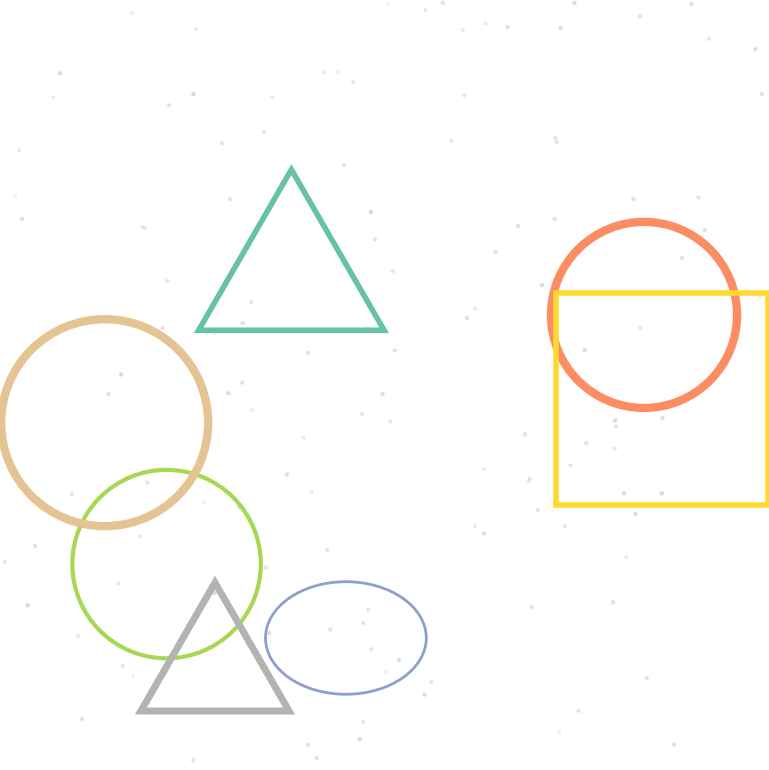[{"shape": "triangle", "thickness": 2, "radius": 0.7, "center": [0.378, 0.641]}, {"shape": "circle", "thickness": 3, "radius": 0.6, "center": [0.836, 0.591]}, {"shape": "oval", "thickness": 1, "radius": 0.52, "center": [0.449, 0.171]}, {"shape": "circle", "thickness": 1.5, "radius": 0.61, "center": [0.216, 0.267]}, {"shape": "square", "thickness": 2, "radius": 0.69, "center": [0.859, 0.482]}, {"shape": "circle", "thickness": 3, "radius": 0.67, "center": [0.136, 0.451]}, {"shape": "triangle", "thickness": 2.5, "radius": 0.56, "center": [0.279, 0.132]}]